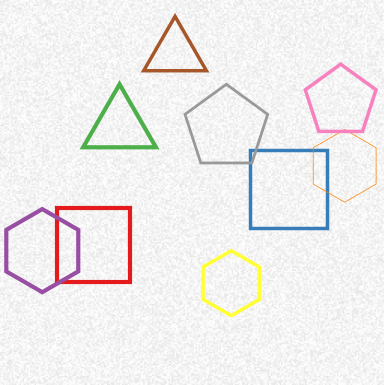[{"shape": "square", "thickness": 3, "radius": 0.48, "center": [0.243, 0.364]}, {"shape": "square", "thickness": 2.5, "radius": 0.5, "center": [0.749, 0.509]}, {"shape": "triangle", "thickness": 3, "radius": 0.55, "center": [0.311, 0.672]}, {"shape": "hexagon", "thickness": 3, "radius": 0.54, "center": [0.11, 0.349]}, {"shape": "hexagon", "thickness": 0.5, "radius": 0.47, "center": [0.895, 0.569]}, {"shape": "hexagon", "thickness": 2.5, "radius": 0.42, "center": [0.601, 0.264]}, {"shape": "triangle", "thickness": 2.5, "radius": 0.47, "center": [0.455, 0.863]}, {"shape": "pentagon", "thickness": 2.5, "radius": 0.48, "center": [0.885, 0.737]}, {"shape": "pentagon", "thickness": 2, "radius": 0.56, "center": [0.588, 0.668]}]